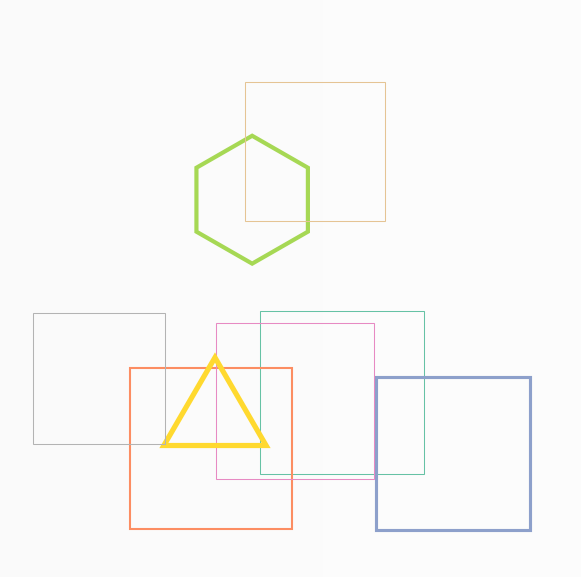[{"shape": "square", "thickness": 0.5, "radius": 0.71, "center": [0.589, 0.32]}, {"shape": "square", "thickness": 1, "radius": 0.69, "center": [0.363, 0.223]}, {"shape": "square", "thickness": 1.5, "radius": 0.66, "center": [0.78, 0.214]}, {"shape": "square", "thickness": 0.5, "radius": 0.68, "center": [0.508, 0.305]}, {"shape": "hexagon", "thickness": 2, "radius": 0.55, "center": [0.434, 0.653]}, {"shape": "triangle", "thickness": 2.5, "radius": 0.51, "center": [0.37, 0.278]}, {"shape": "square", "thickness": 0.5, "radius": 0.6, "center": [0.542, 0.737]}, {"shape": "square", "thickness": 0.5, "radius": 0.57, "center": [0.171, 0.344]}]